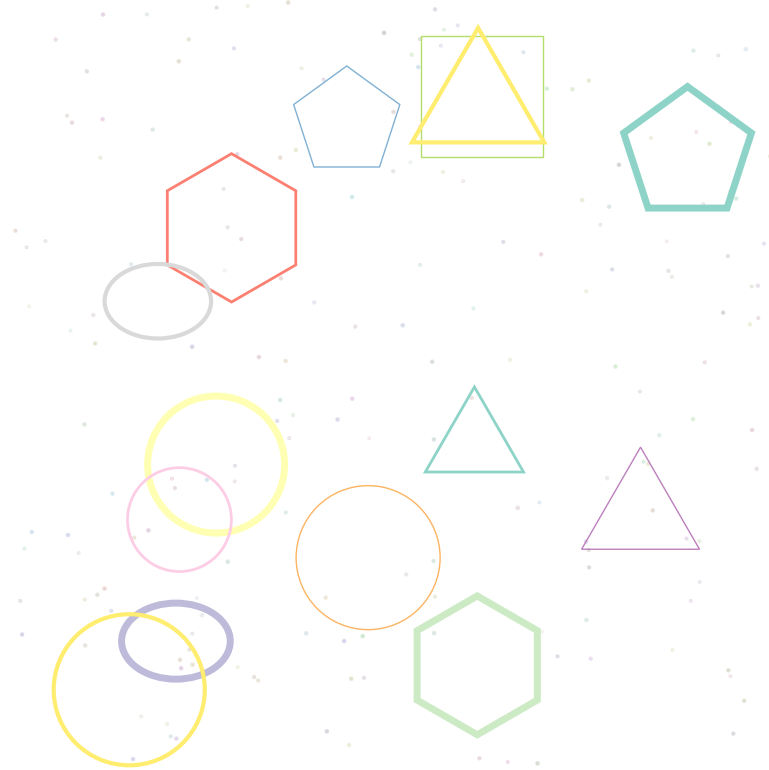[{"shape": "triangle", "thickness": 1, "radius": 0.37, "center": [0.616, 0.424]}, {"shape": "pentagon", "thickness": 2.5, "radius": 0.44, "center": [0.893, 0.8]}, {"shape": "circle", "thickness": 2.5, "radius": 0.44, "center": [0.281, 0.397]}, {"shape": "oval", "thickness": 2.5, "radius": 0.35, "center": [0.228, 0.167]}, {"shape": "hexagon", "thickness": 1, "radius": 0.48, "center": [0.301, 0.704]}, {"shape": "pentagon", "thickness": 0.5, "radius": 0.36, "center": [0.45, 0.842]}, {"shape": "circle", "thickness": 0.5, "radius": 0.47, "center": [0.478, 0.276]}, {"shape": "square", "thickness": 0.5, "radius": 0.39, "center": [0.626, 0.875]}, {"shape": "circle", "thickness": 1, "radius": 0.34, "center": [0.233, 0.325]}, {"shape": "oval", "thickness": 1.5, "radius": 0.35, "center": [0.205, 0.609]}, {"shape": "triangle", "thickness": 0.5, "radius": 0.44, "center": [0.832, 0.331]}, {"shape": "hexagon", "thickness": 2.5, "radius": 0.45, "center": [0.62, 0.136]}, {"shape": "circle", "thickness": 1.5, "radius": 0.49, "center": [0.168, 0.104]}, {"shape": "triangle", "thickness": 1.5, "radius": 0.5, "center": [0.621, 0.865]}]